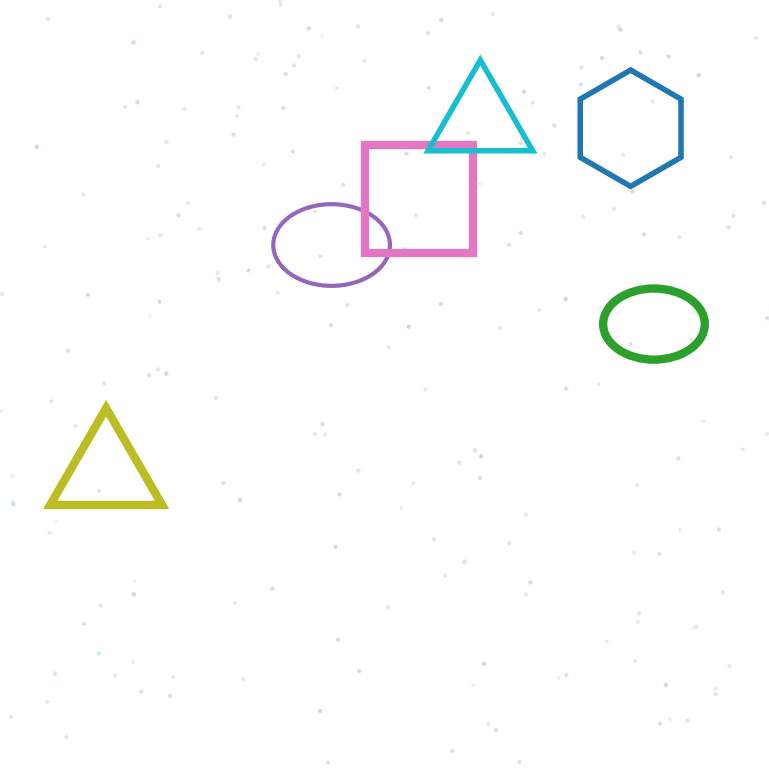[{"shape": "hexagon", "thickness": 2, "radius": 0.38, "center": [0.819, 0.833]}, {"shape": "oval", "thickness": 3, "radius": 0.33, "center": [0.849, 0.579]}, {"shape": "oval", "thickness": 1.5, "radius": 0.38, "center": [0.431, 0.682]}, {"shape": "square", "thickness": 3, "radius": 0.35, "center": [0.544, 0.742]}, {"shape": "triangle", "thickness": 3, "radius": 0.42, "center": [0.138, 0.386]}, {"shape": "triangle", "thickness": 2, "radius": 0.39, "center": [0.624, 0.843]}]